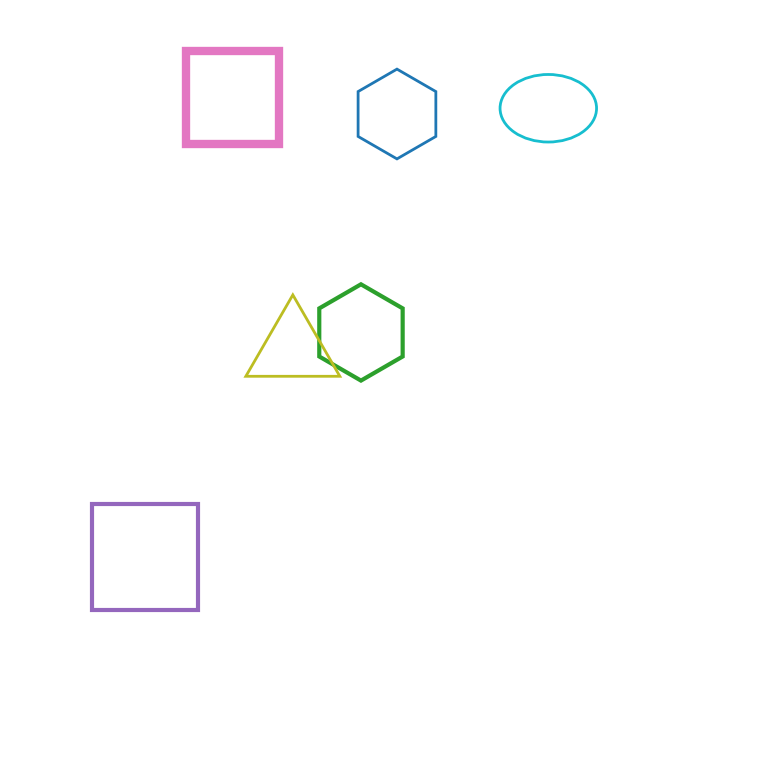[{"shape": "hexagon", "thickness": 1, "radius": 0.29, "center": [0.516, 0.852]}, {"shape": "hexagon", "thickness": 1.5, "radius": 0.31, "center": [0.469, 0.568]}, {"shape": "square", "thickness": 1.5, "radius": 0.35, "center": [0.189, 0.277]}, {"shape": "square", "thickness": 3, "radius": 0.3, "center": [0.302, 0.873]}, {"shape": "triangle", "thickness": 1, "radius": 0.35, "center": [0.38, 0.547]}, {"shape": "oval", "thickness": 1, "radius": 0.31, "center": [0.712, 0.859]}]